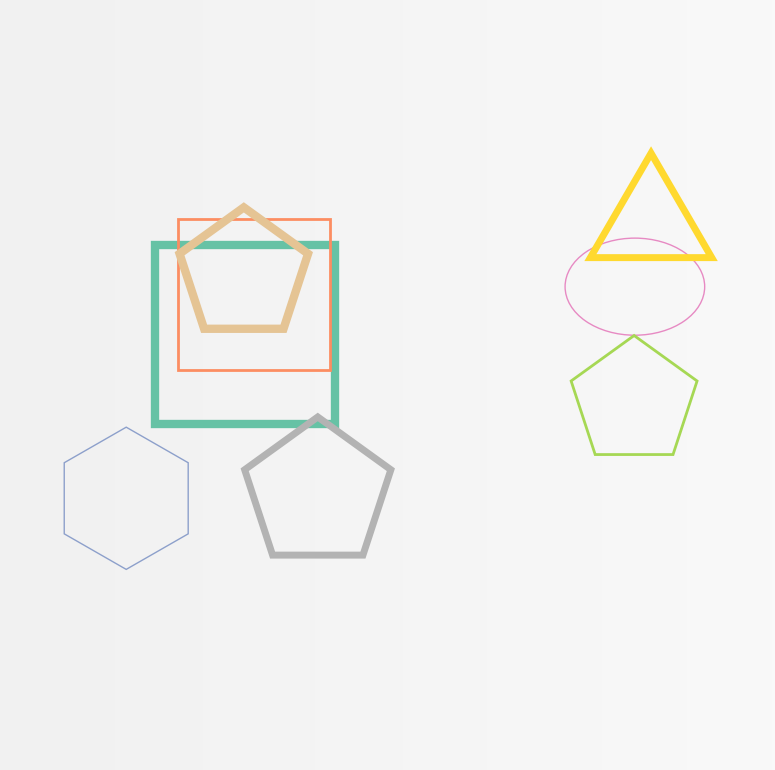[{"shape": "square", "thickness": 3, "radius": 0.58, "center": [0.316, 0.565]}, {"shape": "square", "thickness": 1, "radius": 0.49, "center": [0.327, 0.618]}, {"shape": "hexagon", "thickness": 0.5, "radius": 0.46, "center": [0.163, 0.353]}, {"shape": "oval", "thickness": 0.5, "radius": 0.45, "center": [0.819, 0.628]}, {"shape": "pentagon", "thickness": 1, "radius": 0.43, "center": [0.818, 0.479]}, {"shape": "triangle", "thickness": 2.5, "radius": 0.45, "center": [0.84, 0.711]}, {"shape": "pentagon", "thickness": 3, "radius": 0.44, "center": [0.315, 0.644]}, {"shape": "pentagon", "thickness": 2.5, "radius": 0.5, "center": [0.41, 0.359]}]